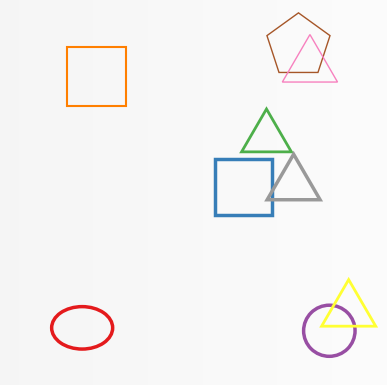[{"shape": "oval", "thickness": 2.5, "radius": 0.39, "center": [0.212, 0.148]}, {"shape": "square", "thickness": 2.5, "radius": 0.37, "center": [0.628, 0.514]}, {"shape": "triangle", "thickness": 2, "radius": 0.37, "center": [0.688, 0.643]}, {"shape": "circle", "thickness": 2.5, "radius": 0.33, "center": [0.85, 0.141]}, {"shape": "square", "thickness": 1.5, "radius": 0.38, "center": [0.249, 0.801]}, {"shape": "triangle", "thickness": 2, "radius": 0.4, "center": [0.9, 0.193]}, {"shape": "pentagon", "thickness": 1, "radius": 0.43, "center": [0.77, 0.881]}, {"shape": "triangle", "thickness": 1, "radius": 0.41, "center": [0.8, 0.828]}, {"shape": "triangle", "thickness": 2.5, "radius": 0.39, "center": [0.758, 0.521]}]